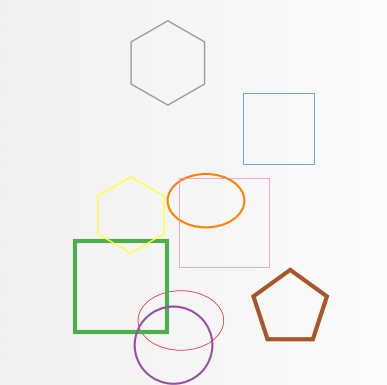[{"shape": "oval", "thickness": 0.5, "radius": 0.55, "center": [0.467, 0.168]}, {"shape": "square", "thickness": 0.5, "radius": 0.46, "center": [0.719, 0.667]}, {"shape": "square", "thickness": 3, "radius": 0.6, "center": [0.312, 0.256]}, {"shape": "circle", "thickness": 1.5, "radius": 0.5, "center": [0.448, 0.103]}, {"shape": "oval", "thickness": 1.5, "radius": 0.5, "center": [0.532, 0.479]}, {"shape": "hexagon", "thickness": 1, "radius": 0.49, "center": [0.338, 0.442]}, {"shape": "pentagon", "thickness": 3, "radius": 0.5, "center": [0.749, 0.199]}, {"shape": "square", "thickness": 0.5, "radius": 0.58, "center": [0.578, 0.422]}, {"shape": "hexagon", "thickness": 1, "radius": 0.55, "center": [0.433, 0.837]}]